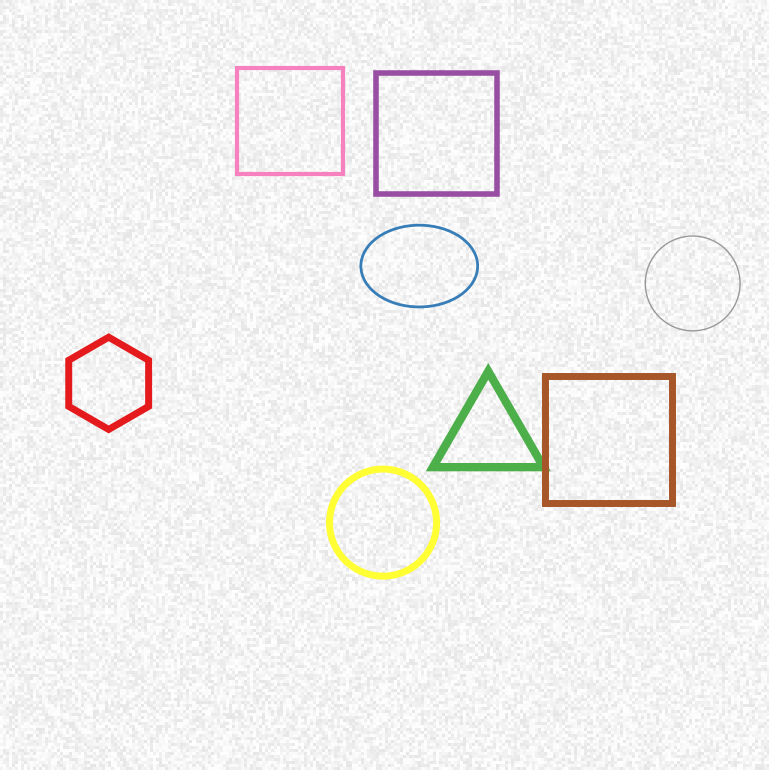[{"shape": "hexagon", "thickness": 2.5, "radius": 0.3, "center": [0.141, 0.502]}, {"shape": "oval", "thickness": 1, "radius": 0.38, "center": [0.544, 0.654]}, {"shape": "triangle", "thickness": 3, "radius": 0.41, "center": [0.634, 0.435]}, {"shape": "square", "thickness": 2, "radius": 0.39, "center": [0.566, 0.826]}, {"shape": "circle", "thickness": 2.5, "radius": 0.35, "center": [0.497, 0.321]}, {"shape": "square", "thickness": 2.5, "radius": 0.41, "center": [0.791, 0.429]}, {"shape": "square", "thickness": 1.5, "radius": 0.35, "center": [0.377, 0.843]}, {"shape": "circle", "thickness": 0.5, "radius": 0.31, "center": [0.9, 0.632]}]